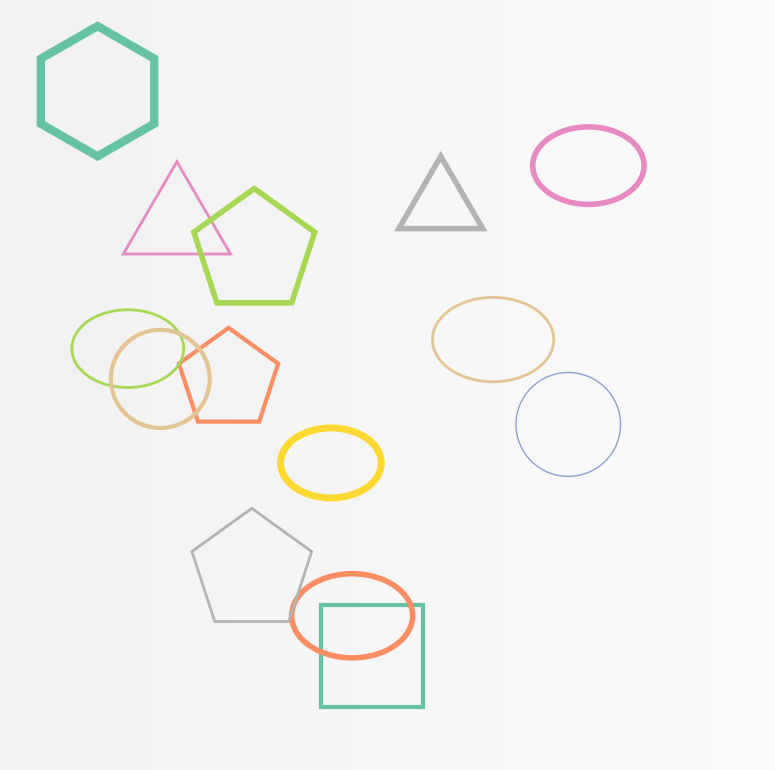[{"shape": "square", "thickness": 1.5, "radius": 0.33, "center": [0.48, 0.148]}, {"shape": "hexagon", "thickness": 3, "radius": 0.42, "center": [0.126, 0.882]}, {"shape": "pentagon", "thickness": 1.5, "radius": 0.34, "center": [0.295, 0.507]}, {"shape": "oval", "thickness": 2, "radius": 0.39, "center": [0.454, 0.2]}, {"shape": "circle", "thickness": 0.5, "radius": 0.34, "center": [0.733, 0.449]}, {"shape": "triangle", "thickness": 1, "radius": 0.4, "center": [0.228, 0.71]}, {"shape": "oval", "thickness": 2, "radius": 0.36, "center": [0.759, 0.785]}, {"shape": "oval", "thickness": 1, "radius": 0.36, "center": [0.165, 0.547]}, {"shape": "pentagon", "thickness": 2, "radius": 0.41, "center": [0.328, 0.673]}, {"shape": "oval", "thickness": 2.5, "radius": 0.32, "center": [0.427, 0.399]}, {"shape": "oval", "thickness": 1, "radius": 0.39, "center": [0.636, 0.559]}, {"shape": "circle", "thickness": 1.5, "radius": 0.32, "center": [0.207, 0.508]}, {"shape": "triangle", "thickness": 2, "radius": 0.31, "center": [0.569, 0.734]}, {"shape": "pentagon", "thickness": 1, "radius": 0.41, "center": [0.325, 0.259]}]